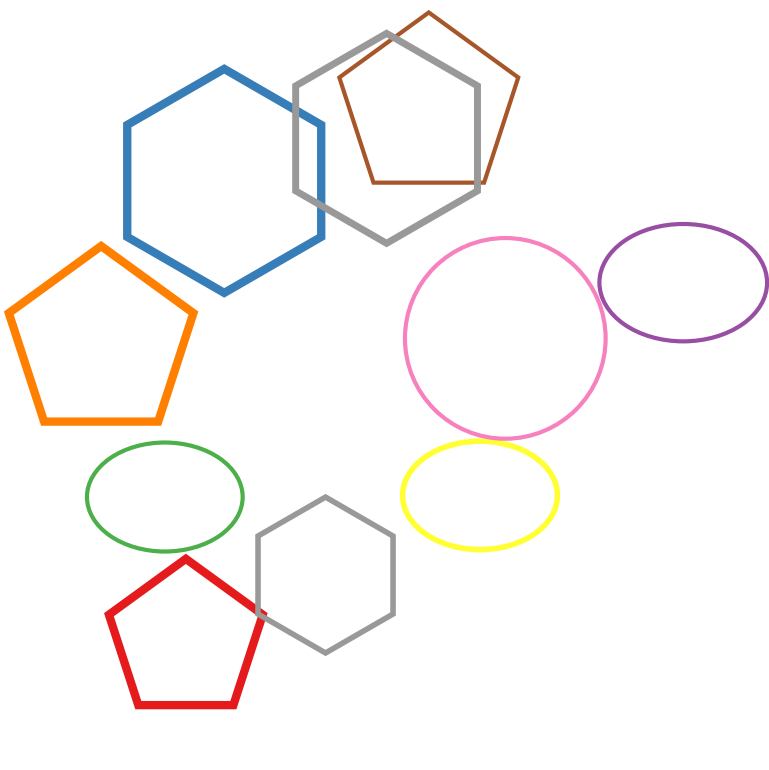[{"shape": "pentagon", "thickness": 3, "radius": 0.53, "center": [0.241, 0.169]}, {"shape": "hexagon", "thickness": 3, "radius": 0.73, "center": [0.291, 0.765]}, {"shape": "oval", "thickness": 1.5, "radius": 0.51, "center": [0.214, 0.355]}, {"shape": "oval", "thickness": 1.5, "radius": 0.54, "center": [0.887, 0.633]}, {"shape": "pentagon", "thickness": 3, "radius": 0.63, "center": [0.131, 0.554]}, {"shape": "oval", "thickness": 2, "radius": 0.5, "center": [0.623, 0.357]}, {"shape": "pentagon", "thickness": 1.5, "radius": 0.61, "center": [0.557, 0.862]}, {"shape": "circle", "thickness": 1.5, "radius": 0.65, "center": [0.656, 0.561]}, {"shape": "hexagon", "thickness": 2, "radius": 0.51, "center": [0.423, 0.253]}, {"shape": "hexagon", "thickness": 2.5, "radius": 0.68, "center": [0.502, 0.82]}]